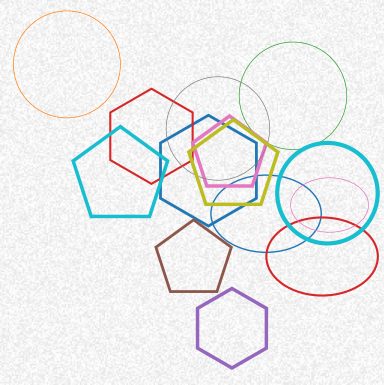[{"shape": "hexagon", "thickness": 2, "radius": 0.72, "center": [0.541, 0.557]}, {"shape": "oval", "thickness": 1, "radius": 0.72, "center": [0.691, 0.445]}, {"shape": "circle", "thickness": 0.5, "radius": 0.69, "center": [0.174, 0.833]}, {"shape": "circle", "thickness": 0.5, "radius": 0.7, "center": [0.761, 0.751]}, {"shape": "hexagon", "thickness": 1.5, "radius": 0.62, "center": [0.393, 0.646]}, {"shape": "oval", "thickness": 1.5, "radius": 0.72, "center": [0.837, 0.334]}, {"shape": "hexagon", "thickness": 2.5, "radius": 0.52, "center": [0.602, 0.147]}, {"shape": "pentagon", "thickness": 2, "radius": 0.51, "center": [0.503, 0.326]}, {"shape": "oval", "thickness": 0.5, "radius": 0.51, "center": [0.856, 0.467]}, {"shape": "pentagon", "thickness": 2.5, "radius": 0.5, "center": [0.596, 0.598]}, {"shape": "circle", "thickness": 0.5, "radius": 0.67, "center": [0.566, 0.666]}, {"shape": "pentagon", "thickness": 2.5, "radius": 0.61, "center": [0.606, 0.568]}, {"shape": "circle", "thickness": 3, "radius": 0.65, "center": [0.851, 0.498]}, {"shape": "pentagon", "thickness": 2.5, "radius": 0.64, "center": [0.313, 0.542]}]